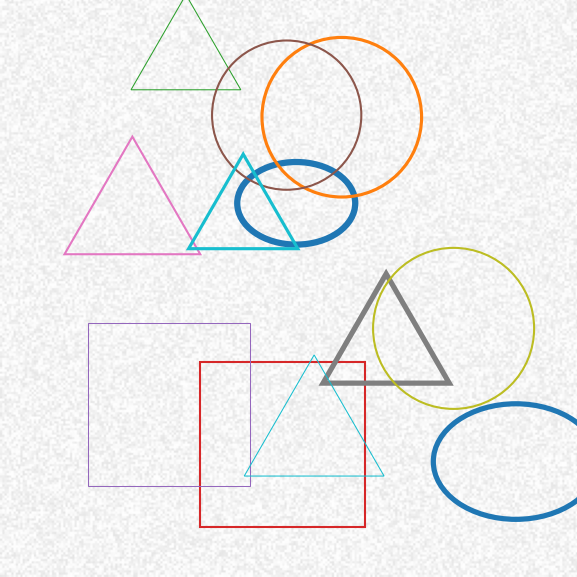[{"shape": "oval", "thickness": 3, "radius": 0.51, "center": [0.513, 0.647]}, {"shape": "oval", "thickness": 2.5, "radius": 0.71, "center": [0.893, 0.2]}, {"shape": "circle", "thickness": 1.5, "radius": 0.69, "center": [0.592, 0.796]}, {"shape": "triangle", "thickness": 0.5, "radius": 0.55, "center": [0.322, 0.899]}, {"shape": "square", "thickness": 1, "radius": 0.71, "center": [0.489, 0.23]}, {"shape": "square", "thickness": 0.5, "radius": 0.7, "center": [0.293, 0.299]}, {"shape": "circle", "thickness": 1, "radius": 0.65, "center": [0.496, 0.8]}, {"shape": "triangle", "thickness": 1, "radius": 0.68, "center": [0.229, 0.627]}, {"shape": "triangle", "thickness": 2.5, "radius": 0.63, "center": [0.669, 0.399]}, {"shape": "circle", "thickness": 1, "radius": 0.7, "center": [0.785, 0.431]}, {"shape": "triangle", "thickness": 0.5, "radius": 0.7, "center": [0.544, 0.245]}, {"shape": "triangle", "thickness": 1.5, "radius": 0.55, "center": [0.421, 0.623]}]